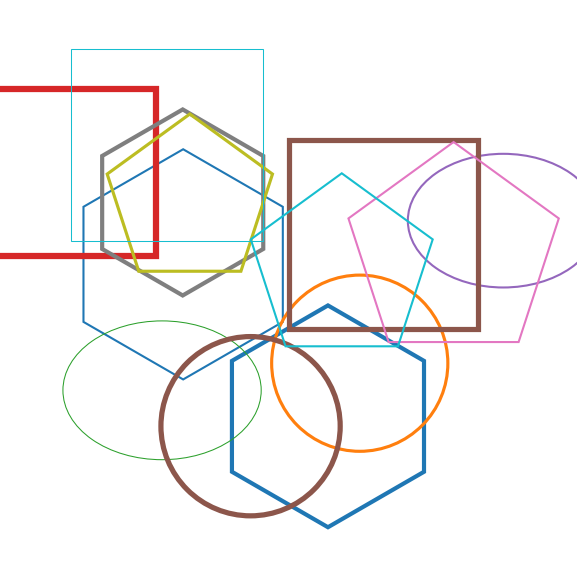[{"shape": "hexagon", "thickness": 1, "radius": 1.0, "center": [0.317, 0.541]}, {"shape": "hexagon", "thickness": 2, "radius": 0.96, "center": [0.568, 0.278]}, {"shape": "circle", "thickness": 1.5, "radius": 0.76, "center": [0.623, 0.37]}, {"shape": "oval", "thickness": 0.5, "radius": 0.86, "center": [0.281, 0.323]}, {"shape": "square", "thickness": 3, "radius": 0.72, "center": [0.125, 0.701]}, {"shape": "oval", "thickness": 1, "radius": 0.83, "center": [0.872, 0.617]}, {"shape": "circle", "thickness": 2.5, "radius": 0.78, "center": [0.434, 0.261]}, {"shape": "square", "thickness": 2.5, "radius": 0.82, "center": [0.664, 0.593]}, {"shape": "pentagon", "thickness": 1, "radius": 0.96, "center": [0.785, 0.562]}, {"shape": "hexagon", "thickness": 2, "radius": 0.81, "center": [0.316, 0.649]}, {"shape": "pentagon", "thickness": 1.5, "radius": 0.75, "center": [0.329, 0.651]}, {"shape": "square", "thickness": 0.5, "radius": 0.83, "center": [0.289, 0.748]}, {"shape": "pentagon", "thickness": 1, "radius": 0.83, "center": [0.592, 0.533]}]